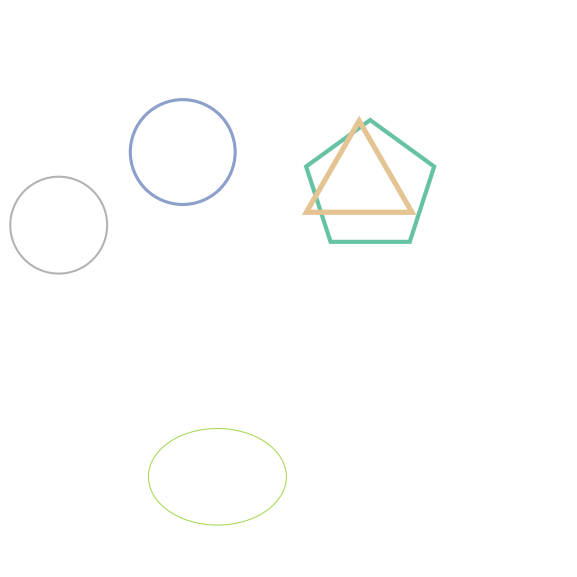[{"shape": "pentagon", "thickness": 2, "radius": 0.58, "center": [0.641, 0.675]}, {"shape": "circle", "thickness": 1.5, "radius": 0.45, "center": [0.316, 0.736]}, {"shape": "oval", "thickness": 0.5, "radius": 0.6, "center": [0.376, 0.174]}, {"shape": "triangle", "thickness": 2.5, "radius": 0.53, "center": [0.622, 0.684]}, {"shape": "circle", "thickness": 1, "radius": 0.42, "center": [0.102, 0.609]}]